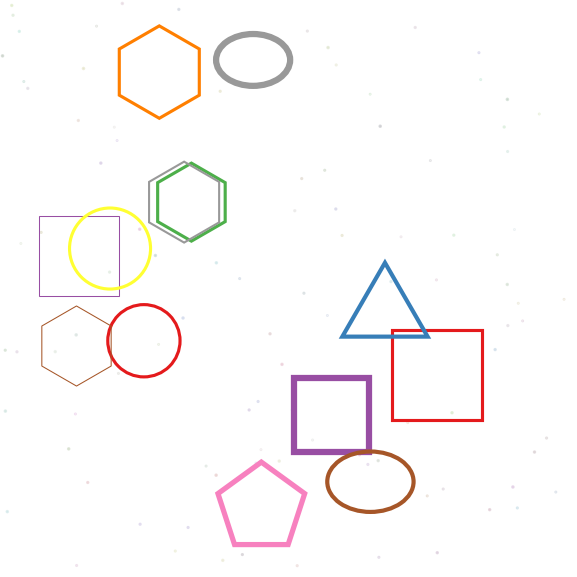[{"shape": "square", "thickness": 1.5, "radius": 0.39, "center": [0.757, 0.349]}, {"shape": "circle", "thickness": 1.5, "radius": 0.31, "center": [0.249, 0.409]}, {"shape": "triangle", "thickness": 2, "radius": 0.43, "center": [0.667, 0.459]}, {"shape": "hexagon", "thickness": 1.5, "radius": 0.34, "center": [0.331, 0.649]}, {"shape": "square", "thickness": 0.5, "radius": 0.35, "center": [0.136, 0.555]}, {"shape": "square", "thickness": 3, "radius": 0.32, "center": [0.574, 0.281]}, {"shape": "hexagon", "thickness": 1.5, "radius": 0.4, "center": [0.276, 0.874]}, {"shape": "circle", "thickness": 1.5, "radius": 0.35, "center": [0.191, 0.569]}, {"shape": "oval", "thickness": 2, "radius": 0.37, "center": [0.641, 0.165]}, {"shape": "hexagon", "thickness": 0.5, "radius": 0.35, "center": [0.132, 0.4]}, {"shape": "pentagon", "thickness": 2.5, "radius": 0.39, "center": [0.453, 0.12]}, {"shape": "hexagon", "thickness": 1, "radius": 0.35, "center": [0.319, 0.649]}, {"shape": "oval", "thickness": 3, "radius": 0.32, "center": [0.438, 0.895]}]